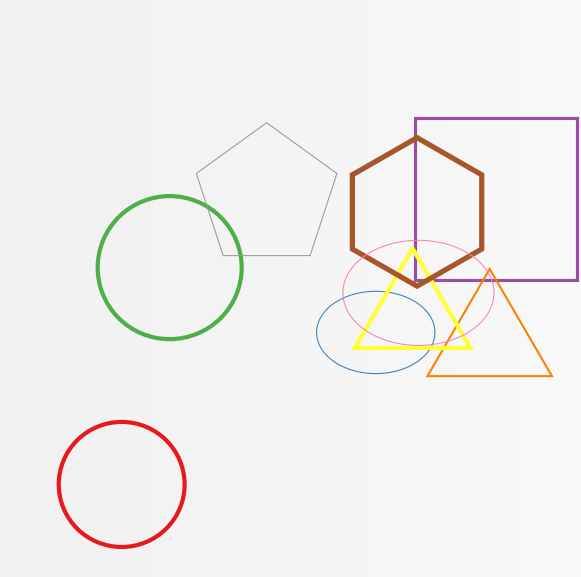[{"shape": "circle", "thickness": 2, "radius": 0.54, "center": [0.209, 0.16]}, {"shape": "oval", "thickness": 0.5, "radius": 0.51, "center": [0.646, 0.423]}, {"shape": "circle", "thickness": 2, "radius": 0.62, "center": [0.292, 0.536]}, {"shape": "square", "thickness": 1.5, "radius": 0.7, "center": [0.853, 0.654]}, {"shape": "triangle", "thickness": 1, "radius": 0.62, "center": [0.842, 0.41]}, {"shape": "triangle", "thickness": 2, "radius": 0.57, "center": [0.71, 0.454]}, {"shape": "hexagon", "thickness": 2.5, "radius": 0.64, "center": [0.718, 0.632]}, {"shape": "oval", "thickness": 0.5, "radius": 0.65, "center": [0.72, 0.492]}, {"shape": "pentagon", "thickness": 0.5, "radius": 0.64, "center": [0.459, 0.659]}]